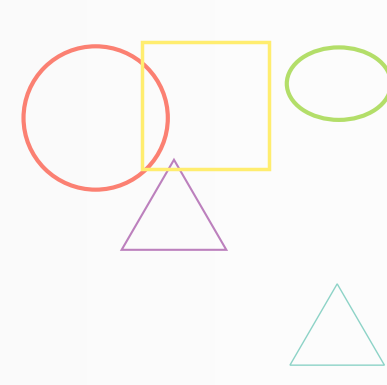[{"shape": "triangle", "thickness": 1, "radius": 0.7, "center": [0.87, 0.122]}, {"shape": "circle", "thickness": 3, "radius": 0.93, "center": [0.247, 0.694]}, {"shape": "oval", "thickness": 3, "radius": 0.67, "center": [0.875, 0.783]}, {"shape": "triangle", "thickness": 1.5, "radius": 0.78, "center": [0.449, 0.429]}, {"shape": "square", "thickness": 2.5, "radius": 0.82, "center": [0.53, 0.727]}]